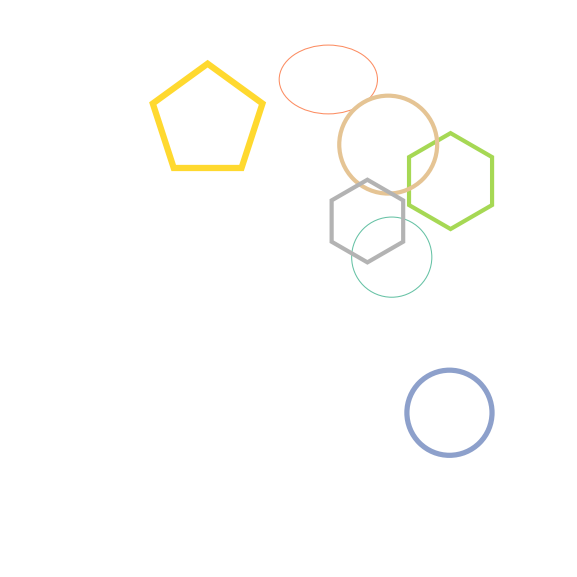[{"shape": "circle", "thickness": 0.5, "radius": 0.35, "center": [0.678, 0.554]}, {"shape": "oval", "thickness": 0.5, "radius": 0.43, "center": [0.569, 0.862]}, {"shape": "circle", "thickness": 2.5, "radius": 0.37, "center": [0.778, 0.284]}, {"shape": "hexagon", "thickness": 2, "radius": 0.42, "center": [0.78, 0.686]}, {"shape": "pentagon", "thickness": 3, "radius": 0.5, "center": [0.36, 0.789]}, {"shape": "circle", "thickness": 2, "radius": 0.42, "center": [0.672, 0.749]}, {"shape": "hexagon", "thickness": 2, "radius": 0.36, "center": [0.636, 0.616]}]